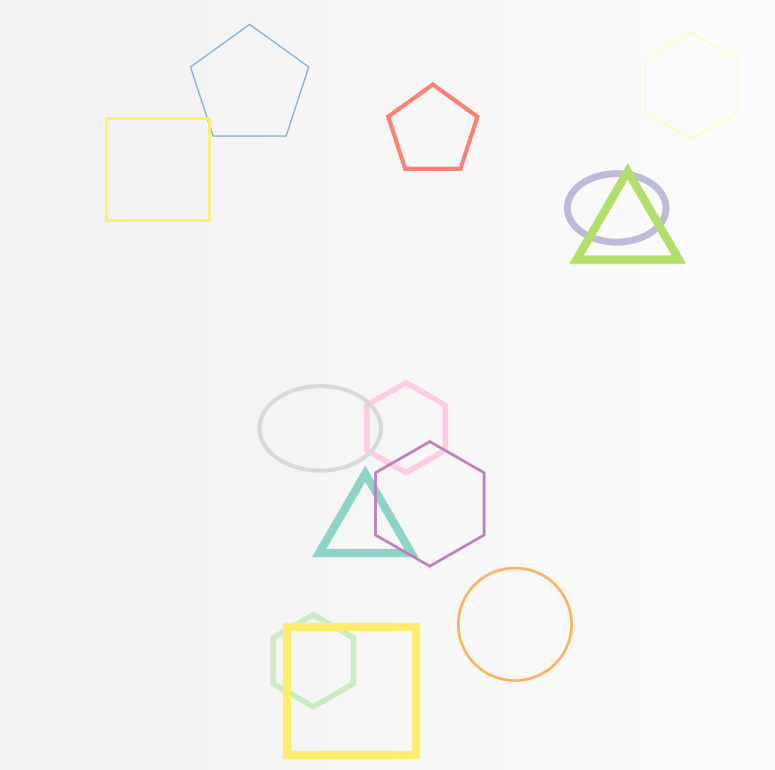[{"shape": "triangle", "thickness": 3, "radius": 0.34, "center": [0.471, 0.316]}, {"shape": "hexagon", "thickness": 0.5, "radius": 0.34, "center": [0.892, 0.888]}, {"shape": "oval", "thickness": 2.5, "radius": 0.32, "center": [0.796, 0.73]}, {"shape": "pentagon", "thickness": 1.5, "radius": 0.3, "center": [0.559, 0.83]}, {"shape": "pentagon", "thickness": 0.5, "radius": 0.4, "center": [0.322, 0.888]}, {"shape": "circle", "thickness": 1, "radius": 0.37, "center": [0.664, 0.189]}, {"shape": "triangle", "thickness": 3, "radius": 0.38, "center": [0.81, 0.701]}, {"shape": "hexagon", "thickness": 2, "radius": 0.29, "center": [0.524, 0.445]}, {"shape": "oval", "thickness": 1.5, "radius": 0.39, "center": [0.413, 0.444]}, {"shape": "hexagon", "thickness": 1, "radius": 0.4, "center": [0.555, 0.346]}, {"shape": "hexagon", "thickness": 2, "radius": 0.3, "center": [0.404, 0.142]}, {"shape": "square", "thickness": 3, "radius": 0.41, "center": [0.453, 0.102]}, {"shape": "square", "thickness": 1, "radius": 0.33, "center": [0.203, 0.78]}]